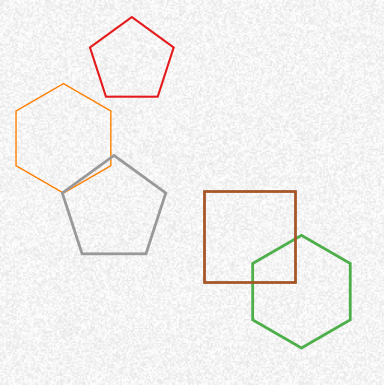[{"shape": "pentagon", "thickness": 1.5, "radius": 0.57, "center": [0.342, 0.841]}, {"shape": "hexagon", "thickness": 2, "radius": 0.73, "center": [0.783, 0.242]}, {"shape": "hexagon", "thickness": 1, "radius": 0.71, "center": [0.165, 0.641]}, {"shape": "square", "thickness": 2, "radius": 0.59, "center": [0.648, 0.385]}, {"shape": "pentagon", "thickness": 2, "radius": 0.71, "center": [0.296, 0.455]}]